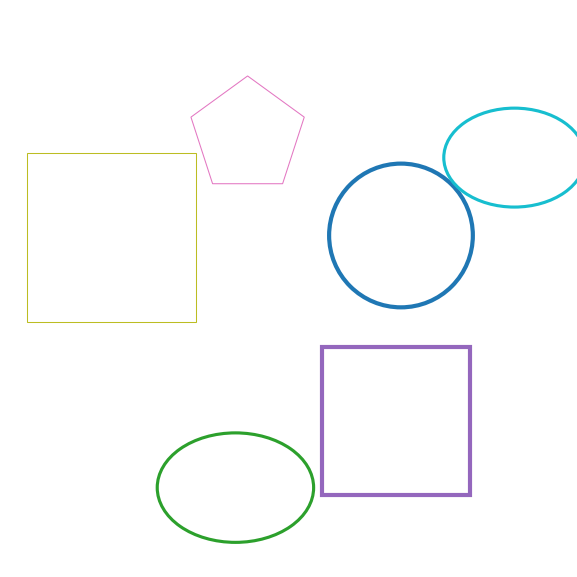[{"shape": "circle", "thickness": 2, "radius": 0.62, "center": [0.694, 0.591]}, {"shape": "oval", "thickness": 1.5, "radius": 0.68, "center": [0.408, 0.155]}, {"shape": "square", "thickness": 2, "radius": 0.64, "center": [0.685, 0.271]}, {"shape": "pentagon", "thickness": 0.5, "radius": 0.52, "center": [0.429, 0.764]}, {"shape": "square", "thickness": 0.5, "radius": 0.73, "center": [0.193, 0.588]}, {"shape": "oval", "thickness": 1.5, "radius": 0.61, "center": [0.891, 0.726]}]